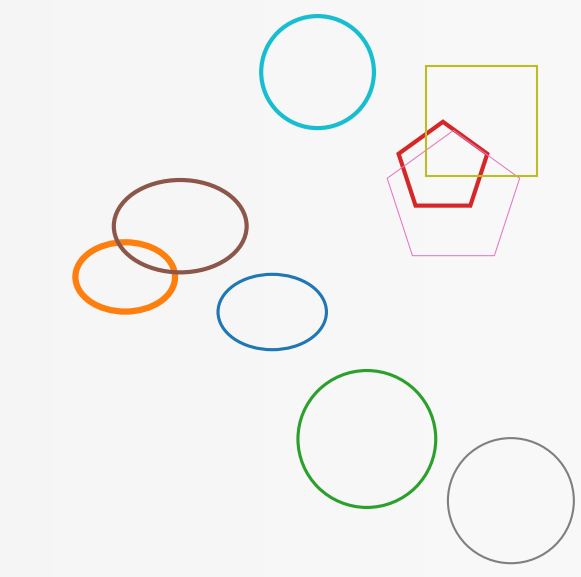[{"shape": "oval", "thickness": 1.5, "radius": 0.47, "center": [0.468, 0.459]}, {"shape": "oval", "thickness": 3, "radius": 0.43, "center": [0.215, 0.52]}, {"shape": "circle", "thickness": 1.5, "radius": 0.59, "center": [0.631, 0.239]}, {"shape": "pentagon", "thickness": 2, "radius": 0.4, "center": [0.762, 0.708]}, {"shape": "oval", "thickness": 2, "radius": 0.57, "center": [0.31, 0.607]}, {"shape": "pentagon", "thickness": 0.5, "radius": 0.6, "center": [0.78, 0.653]}, {"shape": "circle", "thickness": 1, "radius": 0.54, "center": [0.879, 0.132]}, {"shape": "square", "thickness": 1, "radius": 0.48, "center": [0.829, 0.79]}, {"shape": "circle", "thickness": 2, "radius": 0.48, "center": [0.546, 0.874]}]